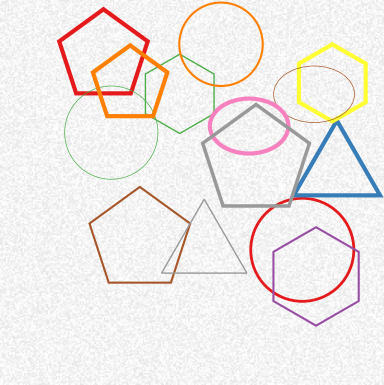[{"shape": "pentagon", "thickness": 3, "radius": 0.6, "center": [0.269, 0.855]}, {"shape": "circle", "thickness": 2, "radius": 0.67, "center": [0.785, 0.351]}, {"shape": "triangle", "thickness": 3, "radius": 0.65, "center": [0.875, 0.557]}, {"shape": "circle", "thickness": 0.5, "radius": 0.61, "center": [0.289, 0.655]}, {"shape": "hexagon", "thickness": 1, "radius": 0.51, "center": [0.467, 0.756]}, {"shape": "hexagon", "thickness": 1.5, "radius": 0.64, "center": [0.821, 0.282]}, {"shape": "pentagon", "thickness": 3, "radius": 0.51, "center": [0.338, 0.781]}, {"shape": "circle", "thickness": 1.5, "radius": 0.54, "center": [0.574, 0.885]}, {"shape": "hexagon", "thickness": 3, "radius": 0.5, "center": [0.863, 0.785]}, {"shape": "pentagon", "thickness": 1.5, "radius": 0.69, "center": [0.363, 0.377]}, {"shape": "oval", "thickness": 0.5, "radius": 0.53, "center": [0.816, 0.755]}, {"shape": "oval", "thickness": 3, "radius": 0.51, "center": [0.647, 0.673]}, {"shape": "pentagon", "thickness": 2.5, "radius": 0.73, "center": [0.665, 0.583]}, {"shape": "triangle", "thickness": 1, "radius": 0.64, "center": [0.53, 0.355]}]